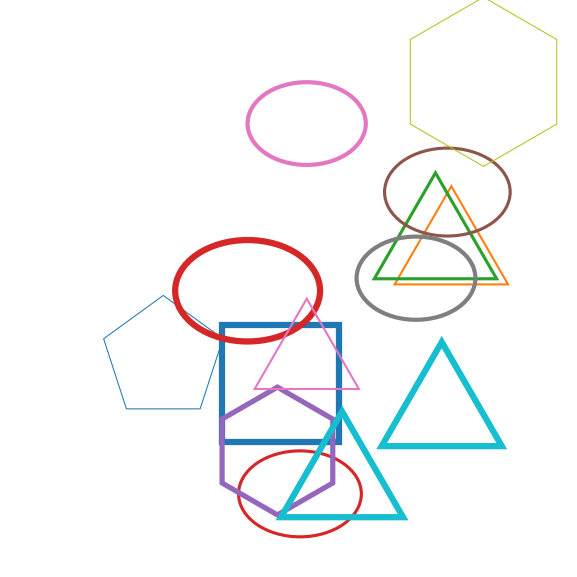[{"shape": "square", "thickness": 3, "radius": 0.51, "center": [0.486, 0.335]}, {"shape": "pentagon", "thickness": 0.5, "radius": 0.54, "center": [0.283, 0.379]}, {"shape": "triangle", "thickness": 1, "radius": 0.57, "center": [0.782, 0.563]}, {"shape": "triangle", "thickness": 1.5, "radius": 0.61, "center": [0.754, 0.578]}, {"shape": "oval", "thickness": 3, "radius": 0.63, "center": [0.429, 0.496]}, {"shape": "oval", "thickness": 1.5, "radius": 0.53, "center": [0.519, 0.144]}, {"shape": "hexagon", "thickness": 2.5, "radius": 0.55, "center": [0.48, 0.218]}, {"shape": "oval", "thickness": 1.5, "radius": 0.54, "center": [0.775, 0.667]}, {"shape": "triangle", "thickness": 1, "radius": 0.52, "center": [0.531, 0.378]}, {"shape": "oval", "thickness": 2, "radius": 0.51, "center": [0.531, 0.785]}, {"shape": "oval", "thickness": 2, "radius": 0.51, "center": [0.72, 0.517]}, {"shape": "hexagon", "thickness": 0.5, "radius": 0.73, "center": [0.837, 0.857]}, {"shape": "triangle", "thickness": 3, "radius": 0.61, "center": [0.592, 0.165]}, {"shape": "triangle", "thickness": 3, "radius": 0.6, "center": [0.765, 0.287]}]